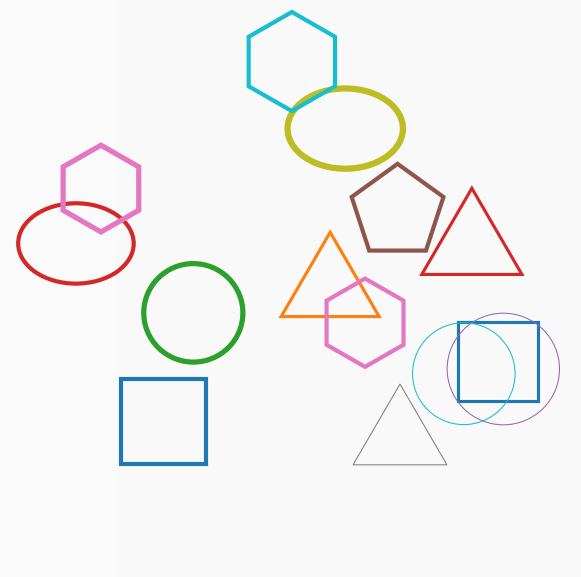[{"shape": "square", "thickness": 2, "radius": 0.37, "center": [0.281, 0.269]}, {"shape": "square", "thickness": 1.5, "radius": 0.34, "center": [0.856, 0.374]}, {"shape": "triangle", "thickness": 1.5, "radius": 0.49, "center": [0.568, 0.5]}, {"shape": "circle", "thickness": 2.5, "radius": 0.43, "center": [0.333, 0.457]}, {"shape": "oval", "thickness": 2, "radius": 0.5, "center": [0.131, 0.578]}, {"shape": "triangle", "thickness": 1.5, "radius": 0.5, "center": [0.812, 0.574]}, {"shape": "circle", "thickness": 0.5, "radius": 0.48, "center": [0.866, 0.36]}, {"shape": "pentagon", "thickness": 2, "radius": 0.42, "center": [0.684, 0.632]}, {"shape": "hexagon", "thickness": 2, "radius": 0.38, "center": [0.628, 0.44]}, {"shape": "hexagon", "thickness": 2.5, "radius": 0.38, "center": [0.174, 0.673]}, {"shape": "triangle", "thickness": 0.5, "radius": 0.47, "center": [0.688, 0.241]}, {"shape": "oval", "thickness": 3, "radius": 0.5, "center": [0.594, 0.776]}, {"shape": "circle", "thickness": 0.5, "radius": 0.44, "center": [0.798, 0.352]}, {"shape": "hexagon", "thickness": 2, "radius": 0.43, "center": [0.502, 0.893]}]